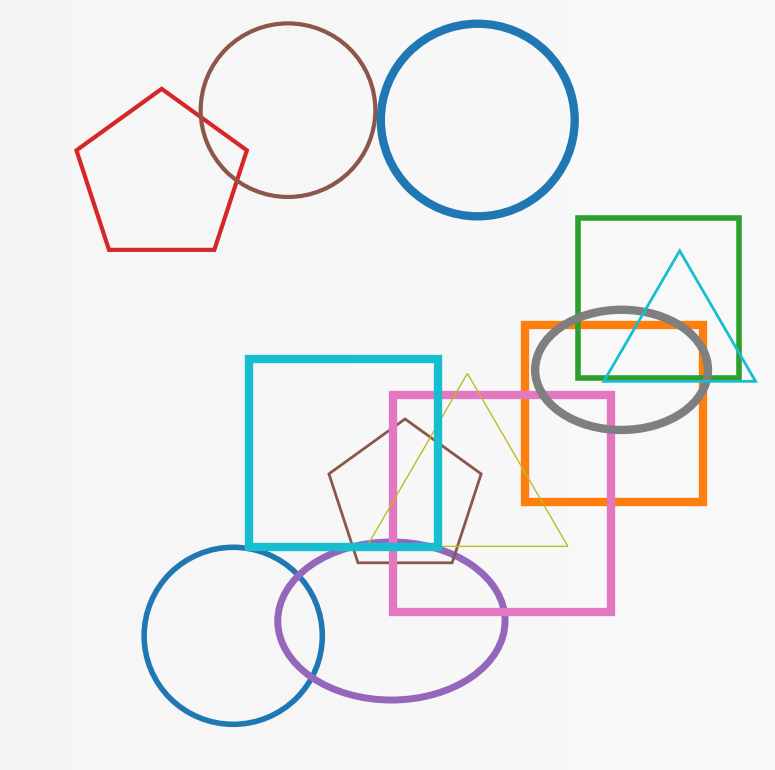[{"shape": "circle", "thickness": 3, "radius": 0.63, "center": [0.616, 0.844]}, {"shape": "circle", "thickness": 2, "radius": 0.57, "center": [0.301, 0.174]}, {"shape": "square", "thickness": 3, "radius": 0.57, "center": [0.793, 0.463]}, {"shape": "square", "thickness": 2, "radius": 0.52, "center": [0.85, 0.613]}, {"shape": "pentagon", "thickness": 1.5, "radius": 0.58, "center": [0.209, 0.769]}, {"shape": "oval", "thickness": 2.5, "radius": 0.73, "center": [0.505, 0.194]}, {"shape": "pentagon", "thickness": 1, "radius": 0.52, "center": [0.523, 0.353]}, {"shape": "circle", "thickness": 1.5, "radius": 0.56, "center": [0.372, 0.857]}, {"shape": "square", "thickness": 3, "radius": 0.7, "center": [0.647, 0.346]}, {"shape": "oval", "thickness": 3, "radius": 0.56, "center": [0.802, 0.52]}, {"shape": "triangle", "thickness": 0.5, "radius": 0.75, "center": [0.603, 0.365]}, {"shape": "triangle", "thickness": 1, "radius": 0.57, "center": [0.877, 0.561]}, {"shape": "square", "thickness": 3, "radius": 0.61, "center": [0.443, 0.412]}]